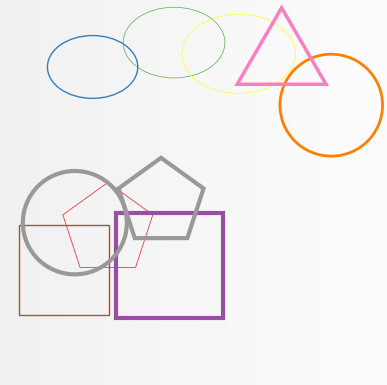[{"shape": "pentagon", "thickness": 0.5, "radius": 0.61, "center": [0.278, 0.404]}, {"shape": "oval", "thickness": 1, "radius": 0.58, "center": [0.239, 0.826]}, {"shape": "oval", "thickness": 0.5, "radius": 0.66, "center": [0.449, 0.889]}, {"shape": "square", "thickness": 3, "radius": 0.69, "center": [0.437, 0.311]}, {"shape": "circle", "thickness": 2, "radius": 0.66, "center": [0.855, 0.727]}, {"shape": "oval", "thickness": 0.5, "radius": 0.73, "center": [0.616, 0.86]}, {"shape": "square", "thickness": 1, "radius": 0.58, "center": [0.165, 0.3]}, {"shape": "triangle", "thickness": 2.5, "radius": 0.66, "center": [0.727, 0.847]}, {"shape": "circle", "thickness": 3, "radius": 0.67, "center": [0.193, 0.422]}, {"shape": "pentagon", "thickness": 3, "radius": 0.58, "center": [0.416, 0.475]}]